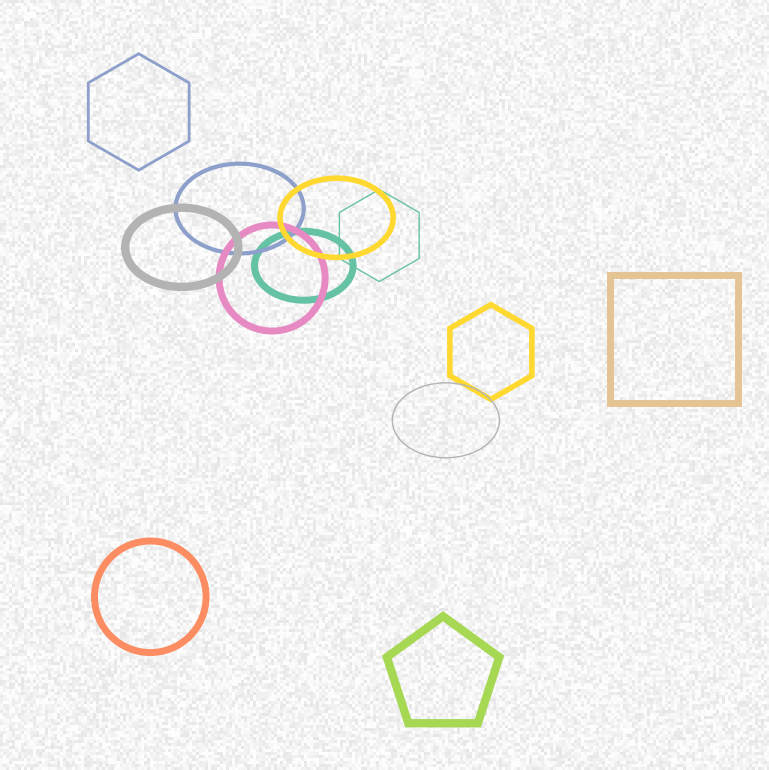[{"shape": "hexagon", "thickness": 0.5, "radius": 0.3, "center": [0.493, 0.694]}, {"shape": "oval", "thickness": 2.5, "radius": 0.32, "center": [0.395, 0.655]}, {"shape": "circle", "thickness": 2.5, "radius": 0.36, "center": [0.195, 0.225]}, {"shape": "hexagon", "thickness": 1, "radius": 0.38, "center": [0.18, 0.855]}, {"shape": "oval", "thickness": 1.5, "radius": 0.42, "center": [0.311, 0.729]}, {"shape": "circle", "thickness": 2.5, "radius": 0.34, "center": [0.353, 0.639]}, {"shape": "pentagon", "thickness": 3, "radius": 0.38, "center": [0.575, 0.123]}, {"shape": "oval", "thickness": 2, "radius": 0.37, "center": [0.437, 0.717]}, {"shape": "hexagon", "thickness": 2, "radius": 0.31, "center": [0.637, 0.543]}, {"shape": "square", "thickness": 2.5, "radius": 0.42, "center": [0.876, 0.56]}, {"shape": "oval", "thickness": 3, "radius": 0.37, "center": [0.236, 0.679]}, {"shape": "oval", "thickness": 0.5, "radius": 0.35, "center": [0.579, 0.454]}]